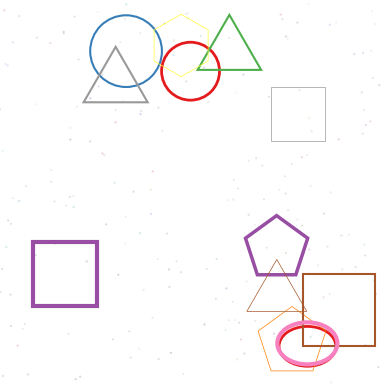[{"shape": "oval", "thickness": 2, "radius": 0.37, "center": [0.799, 0.1]}, {"shape": "circle", "thickness": 2, "radius": 0.38, "center": [0.495, 0.815]}, {"shape": "circle", "thickness": 1.5, "radius": 0.47, "center": [0.327, 0.867]}, {"shape": "triangle", "thickness": 1.5, "radius": 0.48, "center": [0.596, 0.866]}, {"shape": "square", "thickness": 3, "radius": 0.42, "center": [0.168, 0.289]}, {"shape": "pentagon", "thickness": 2.5, "radius": 0.42, "center": [0.718, 0.355]}, {"shape": "pentagon", "thickness": 0.5, "radius": 0.46, "center": [0.758, 0.112]}, {"shape": "hexagon", "thickness": 0.5, "radius": 0.41, "center": [0.47, 0.882]}, {"shape": "square", "thickness": 1.5, "radius": 0.47, "center": [0.881, 0.195]}, {"shape": "triangle", "thickness": 0.5, "radius": 0.45, "center": [0.719, 0.236]}, {"shape": "oval", "thickness": 3, "radius": 0.39, "center": [0.798, 0.108]}, {"shape": "triangle", "thickness": 1.5, "radius": 0.48, "center": [0.3, 0.782]}, {"shape": "square", "thickness": 0.5, "radius": 0.35, "center": [0.773, 0.703]}]